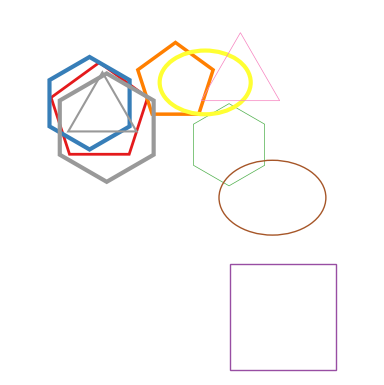[{"shape": "pentagon", "thickness": 2, "radius": 0.66, "center": [0.258, 0.706]}, {"shape": "hexagon", "thickness": 3, "radius": 0.6, "center": [0.233, 0.732]}, {"shape": "hexagon", "thickness": 0.5, "radius": 0.53, "center": [0.595, 0.624]}, {"shape": "square", "thickness": 1, "radius": 0.69, "center": [0.735, 0.177]}, {"shape": "pentagon", "thickness": 2.5, "radius": 0.51, "center": [0.456, 0.787]}, {"shape": "oval", "thickness": 3, "radius": 0.59, "center": [0.533, 0.786]}, {"shape": "oval", "thickness": 1, "radius": 0.69, "center": [0.708, 0.487]}, {"shape": "triangle", "thickness": 0.5, "radius": 0.59, "center": [0.624, 0.797]}, {"shape": "hexagon", "thickness": 3, "radius": 0.7, "center": [0.277, 0.669]}, {"shape": "triangle", "thickness": 1.5, "radius": 0.51, "center": [0.266, 0.71]}]